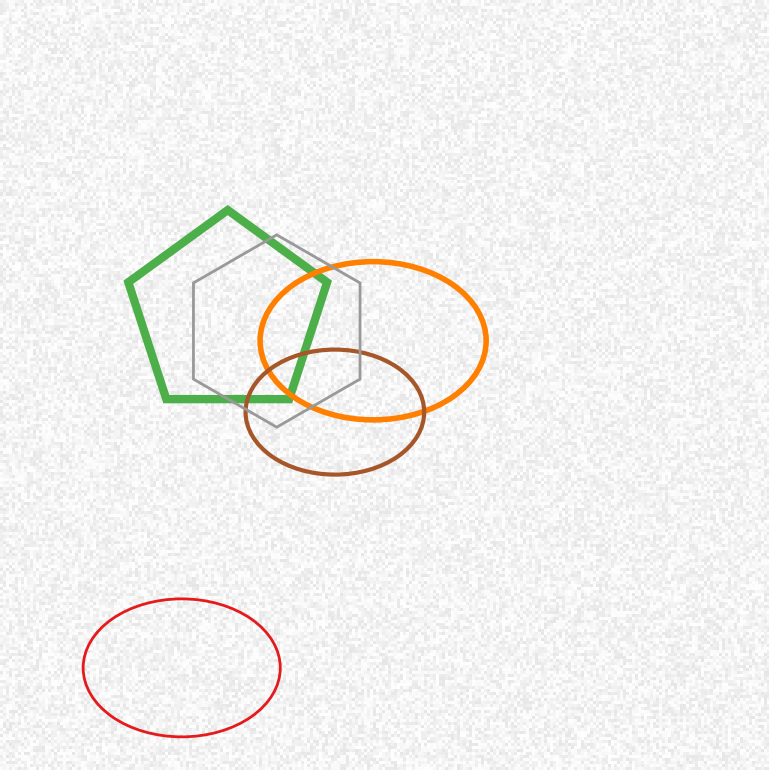[{"shape": "oval", "thickness": 1, "radius": 0.64, "center": [0.236, 0.133]}, {"shape": "pentagon", "thickness": 3, "radius": 0.68, "center": [0.296, 0.591]}, {"shape": "oval", "thickness": 2, "radius": 0.73, "center": [0.485, 0.557]}, {"shape": "oval", "thickness": 1.5, "radius": 0.58, "center": [0.435, 0.465]}, {"shape": "hexagon", "thickness": 1, "radius": 0.62, "center": [0.359, 0.57]}]